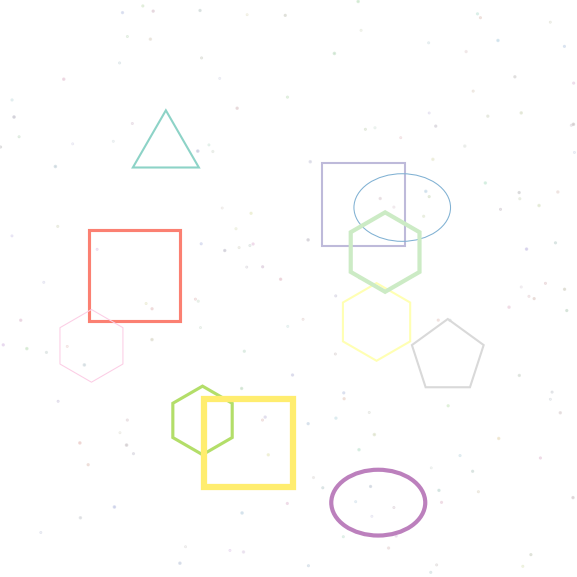[{"shape": "triangle", "thickness": 1, "radius": 0.33, "center": [0.287, 0.742]}, {"shape": "hexagon", "thickness": 1, "radius": 0.34, "center": [0.652, 0.442]}, {"shape": "square", "thickness": 1, "radius": 0.36, "center": [0.629, 0.644]}, {"shape": "square", "thickness": 1.5, "radius": 0.39, "center": [0.233, 0.523]}, {"shape": "oval", "thickness": 0.5, "radius": 0.42, "center": [0.697, 0.64]}, {"shape": "hexagon", "thickness": 1.5, "radius": 0.3, "center": [0.351, 0.271]}, {"shape": "hexagon", "thickness": 0.5, "radius": 0.31, "center": [0.158, 0.4]}, {"shape": "pentagon", "thickness": 1, "radius": 0.33, "center": [0.775, 0.381]}, {"shape": "oval", "thickness": 2, "radius": 0.41, "center": [0.655, 0.129]}, {"shape": "hexagon", "thickness": 2, "radius": 0.34, "center": [0.667, 0.563]}, {"shape": "square", "thickness": 3, "radius": 0.38, "center": [0.431, 0.232]}]